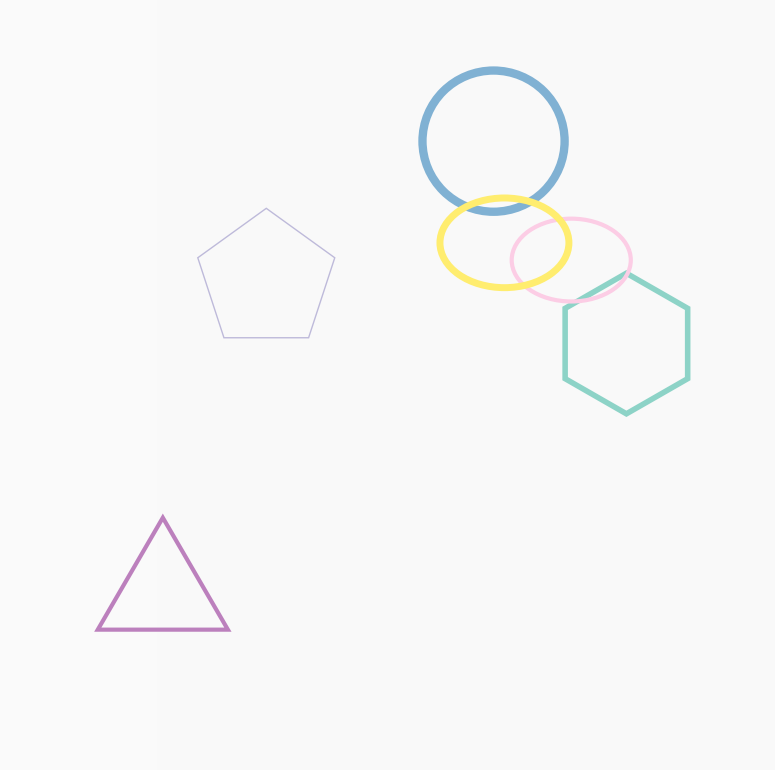[{"shape": "hexagon", "thickness": 2, "radius": 0.46, "center": [0.808, 0.554]}, {"shape": "pentagon", "thickness": 0.5, "radius": 0.46, "center": [0.344, 0.637]}, {"shape": "circle", "thickness": 3, "radius": 0.46, "center": [0.637, 0.817]}, {"shape": "oval", "thickness": 1.5, "radius": 0.38, "center": [0.737, 0.662]}, {"shape": "triangle", "thickness": 1.5, "radius": 0.48, "center": [0.21, 0.231]}, {"shape": "oval", "thickness": 2.5, "radius": 0.42, "center": [0.651, 0.685]}]